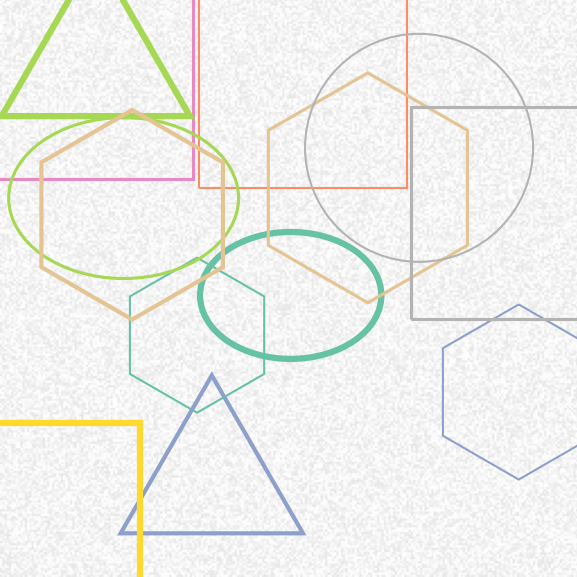[{"shape": "hexagon", "thickness": 1, "radius": 0.67, "center": [0.341, 0.419]}, {"shape": "oval", "thickness": 3, "radius": 0.79, "center": [0.503, 0.488]}, {"shape": "square", "thickness": 1, "radius": 0.9, "center": [0.525, 0.853]}, {"shape": "triangle", "thickness": 2, "radius": 0.91, "center": [0.367, 0.167]}, {"shape": "hexagon", "thickness": 1, "radius": 0.76, "center": [0.898, 0.32]}, {"shape": "square", "thickness": 1.5, "radius": 0.94, "center": [0.147, 0.876]}, {"shape": "oval", "thickness": 1.5, "radius": 1.0, "center": [0.214, 0.656]}, {"shape": "triangle", "thickness": 3, "radius": 0.94, "center": [0.166, 0.892]}, {"shape": "square", "thickness": 3, "radius": 0.67, "center": [0.108, 0.132]}, {"shape": "hexagon", "thickness": 1.5, "radius": 1.0, "center": [0.637, 0.674]}, {"shape": "hexagon", "thickness": 2, "radius": 0.91, "center": [0.229, 0.627]}, {"shape": "circle", "thickness": 1, "radius": 0.99, "center": [0.726, 0.743]}, {"shape": "square", "thickness": 1.5, "radius": 0.92, "center": [0.895, 0.631]}]